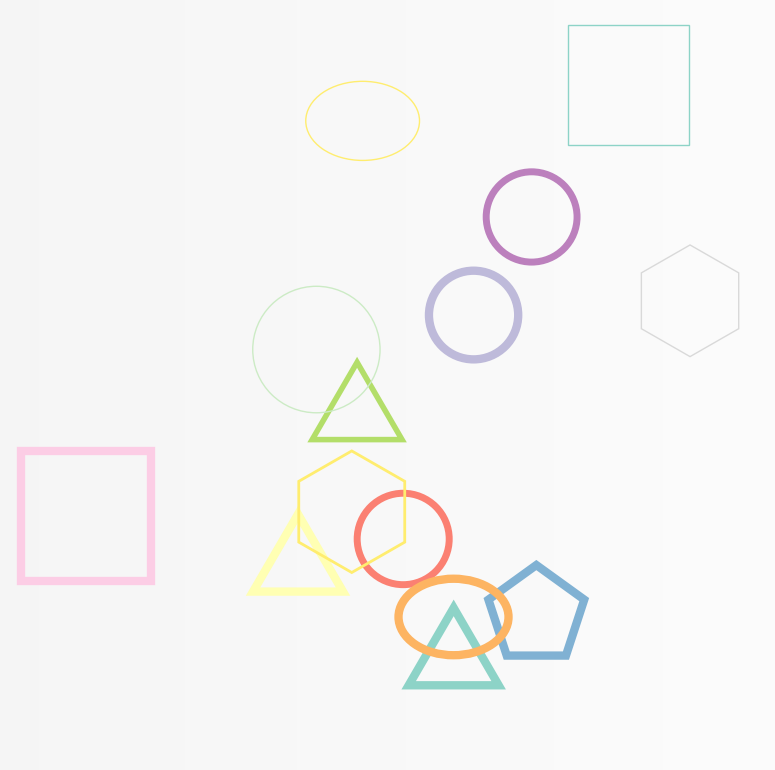[{"shape": "triangle", "thickness": 3, "radius": 0.34, "center": [0.585, 0.144]}, {"shape": "square", "thickness": 0.5, "radius": 0.39, "center": [0.811, 0.89]}, {"shape": "triangle", "thickness": 3, "radius": 0.34, "center": [0.385, 0.265]}, {"shape": "circle", "thickness": 3, "radius": 0.29, "center": [0.611, 0.591]}, {"shape": "circle", "thickness": 2.5, "radius": 0.3, "center": [0.52, 0.3]}, {"shape": "pentagon", "thickness": 3, "radius": 0.32, "center": [0.692, 0.201]}, {"shape": "oval", "thickness": 3, "radius": 0.35, "center": [0.585, 0.199]}, {"shape": "triangle", "thickness": 2, "radius": 0.33, "center": [0.461, 0.463]}, {"shape": "square", "thickness": 3, "radius": 0.42, "center": [0.111, 0.33]}, {"shape": "hexagon", "thickness": 0.5, "radius": 0.36, "center": [0.89, 0.609]}, {"shape": "circle", "thickness": 2.5, "radius": 0.29, "center": [0.686, 0.718]}, {"shape": "circle", "thickness": 0.5, "radius": 0.41, "center": [0.408, 0.546]}, {"shape": "oval", "thickness": 0.5, "radius": 0.37, "center": [0.468, 0.843]}, {"shape": "hexagon", "thickness": 1, "radius": 0.39, "center": [0.454, 0.335]}]